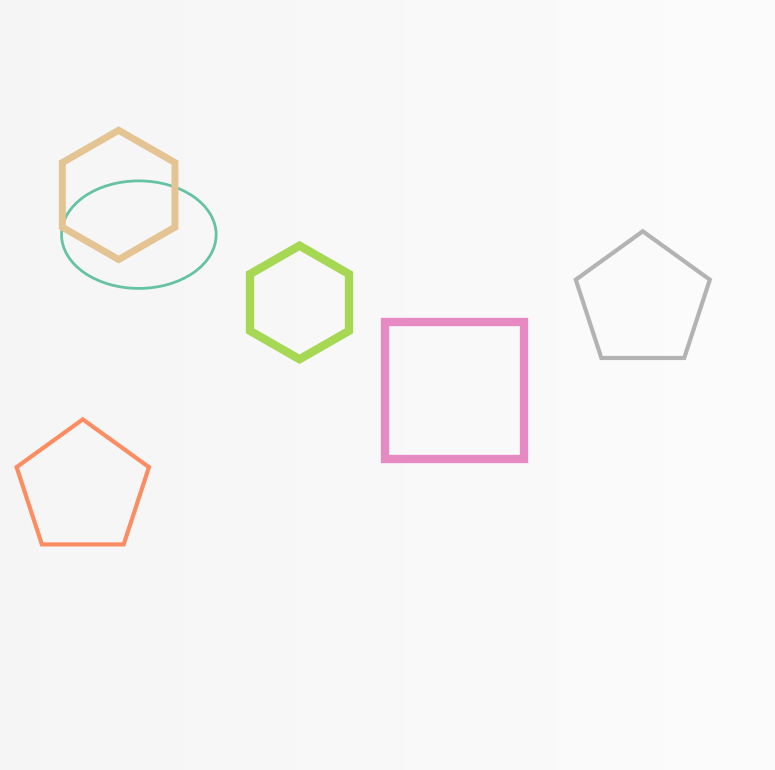[{"shape": "oval", "thickness": 1, "radius": 0.5, "center": [0.179, 0.695]}, {"shape": "pentagon", "thickness": 1.5, "radius": 0.45, "center": [0.107, 0.366]}, {"shape": "square", "thickness": 3, "radius": 0.45, "center": [0.586, 0.493]}, {"shape": "hexagon", "thickness": 3, "radius": 0.37, "center": [0.386, 0.607]}, {"shape": "hexagon", "thickness": 2.5, "radius": 0.42, "center": [0.153, 0.747]}, {"shape": "pentagon", "thickness": 1.5, "radius": 0.45, "center": [0.829, 0.609]}]